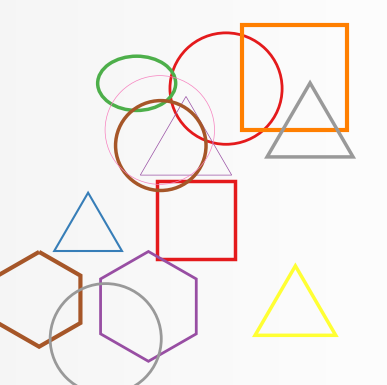[{"shape": "square", "thickness": 2.5, "radius": 0.51, "center": [0.506, 0.428]}, {"shape": "circle", "thickness": 2, "radius": 0.72, "center": [0.583, 0.77]}, {"shape": "triangle", "thickness": 1.5, "radius": 0.5, "center": [0.227, 0.399]}, {"shape": "oval", "thickness": 2.5, "radius": 0.5, "center": [0.353, 0.784]}, {"shape": "hexagon", "thickness": 2, "radius": 0.71, "center": [0.383, 0.204]}, {"shape": "triangle", "thickness": 0.5, "radius": 0.68, "center": [0.48, 0.613]}, {"shape": "square", "thickness": 3, "radius": 0.68, "center": [0.76, 0.799]}, {"shape": "triangle", "thickness": 2.5, "radius": 0.6, "center": [0.762, 0.189]}, {"shape": "hexagon", "thickness": 3, "radius": 0.62, "center": [0.101, 0.223]}, {"shape": "circle", "thickness": 2.5, "radius": 0.58, "center": [0.415, 0.622]}, {"shape": "circle", "thickness": 0.5, "radius": 0.71, "center": [0.412, 0.662]}, {"shape": "triangle", "thickness": 2.5, "radius": 0.64, "center": [0.8, 0.656]}, {"shape": "circle", "thickness": 2, "radius": 0.72, "center": [0.273, 0.12]}]